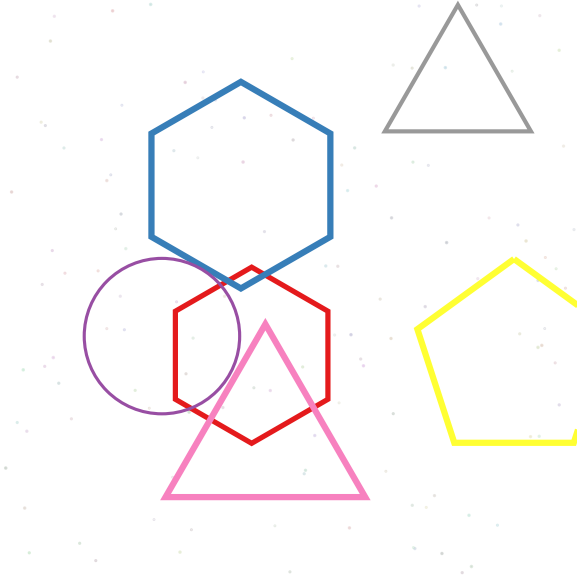[{"shape": "hexagon", "thickness": 2.5, "radius": 0.76, "center": [0.436, 0.384]}, {"shape": "hexagon", "thickness": 3, "radius": 0.89, "center": [0.417, 0.679]}, {"shape": "circle", "thickness": 1.5, "radius": 0.67, "center": [0.28, 0.417]}, {"shape": "pentagon", "thickness": 3, "radius": 0.88, "center": [0.89, 0.375]}, {"shape": "triangle", "thickness": 3, "radius": 1.0, "center": [0.46, 0.238]}, {"shape": "triangle", "thickness": 2, "radius": 0.73, "center": [0.793, 0.845]}]